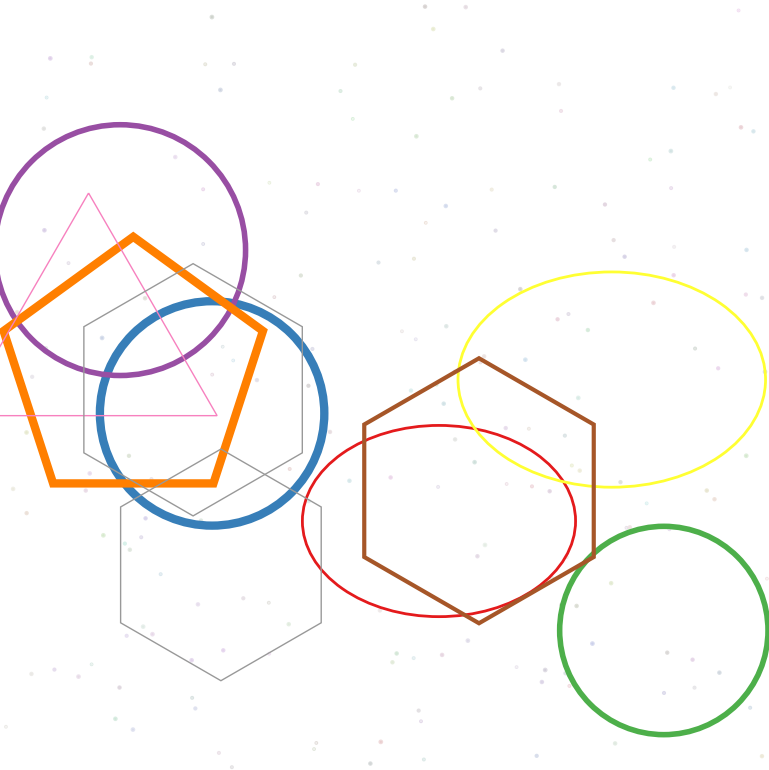[{"shape": "oval", "thickness": 1, "radius": 0.89, "center": [0.57, 0.323]}, {"shape": "circle", "thickness": 3, "radius": 0.73, "center": [0.275, 0.463]}, {"shape": "circle", "thickness": 2, "radius": 0.68, "center": [0.862, 0.181]}, {"shape": "circle", "thickness": 2, "radius": 0.81, "center": [0.156, 0.675]}, {"shape": "pentagon", "thickness": 3, "radius": 0.89, "center": [0.173, 0.515]}, {"shape": "oval", "thickness": 1, "radius": 1.0, "center": [0.795, 0.507]}, {"shape": "hexagon", "thickness": 1.5, "radius": 0.86, "center": [0.622, 0.363]}, {"shape": "triangle", "thickness": 0.5, "radius": 0.96, "center": [0.115, 0.557]}, {"shape": "hexagon", "thickness": 0.5, "radius": 0.82, "center": [0.251, 0.494]}, {"shape": "hexagon", "thickness": 0.5, "radius": 0.75, "center": [0.287, 0.266]}]